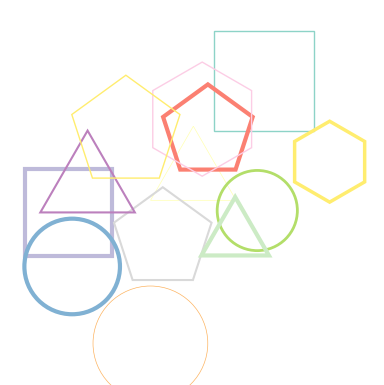[{"shape": "square", "thickness": 1, "radius": 0.65, "center": [0.685, 0.79]}, {"shape": "triangle", "thickness": 0.5, "radius": 0.64, "center": [0.502, 0.544]}, {"shape": "square", "thickness": 3, "radius": 0.57, "center": [0.178, 0.449]}, {"shape": "pentagon", "thickness": 3, "radius": 0.61, "center": [0.54, 0.658]}, {"shape": "circle", "thickness": 3, "radius": 0.62, "center": [0.187, 0.308]}, {"shape": "circle", "thickness": 0.5, "radius": 0.75, "center": [0.391, 0.108]}, {"shape": "circle", "thickness": 2, "radius": 0.52, "center": [0.668, 0.453]}, {"shape": "hexagon", "thickness": 1, "radius": 0.74, "center": [0.525, 0.691]}, {"shape": "pentagon", "thickness": 1.5, "radius": 0.67, "center": [0.423, 0.38]}, {"shape": "triangle", "thickness": 1.5, "radius": 0.71, "center": [0.227, 0.519]}, {"shape": "triangle", "thickness": 3, "radius": 0.51, "center": [0.611, 0.387]}, {"shape": "hexagon", "thickness": 2.5, "radius": 0.53, "center": [0.856, 0.58]}, {"shape": "pentagon", "thickness": 1, "radius": 0.74, "center": [0.327, 0.657]}]